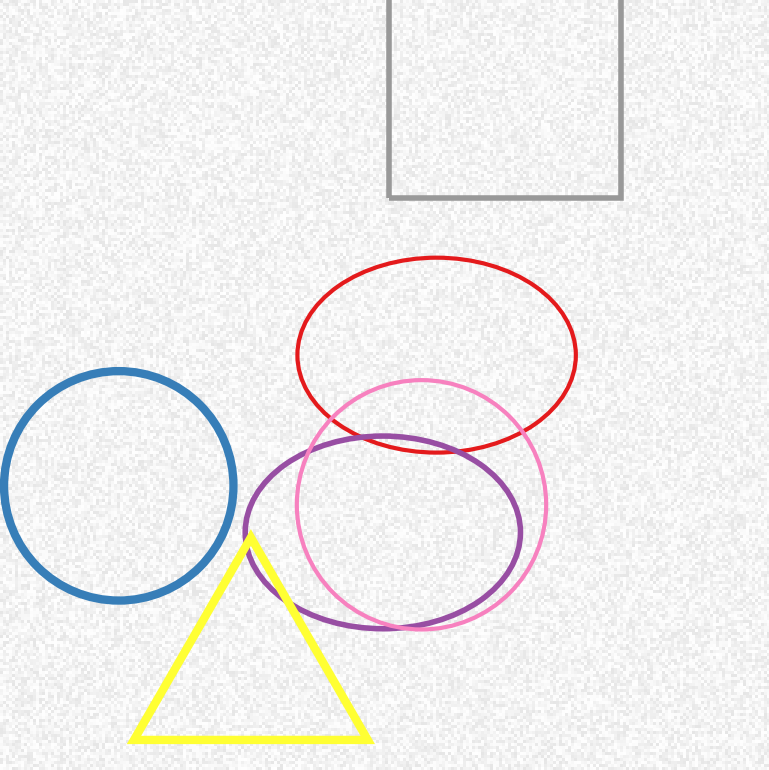[{"shape": "oval", "thickness": 1.5, "radius": 0.9, "center": [0.567, 0.539]}, {"shape": "circle", "thickness": 3, "radius": 0.74, "center": [0.154, 0.369]}, {"shape": "oval", "thickness": 2, "radius": 0.89, "center": [0.497, 0.309]}, {"shape": "triangle", "thickness": 3, "radius": 0.88, "center": [0.326, 0.127]}, {"shape": "circle", "thickness": 1.5, "radius": 0.81, "center": [0.547, 0.344]}, {"shape": "square", "thickness": 2, "radius": 0.75, "center": [0.656, 0.894]}]